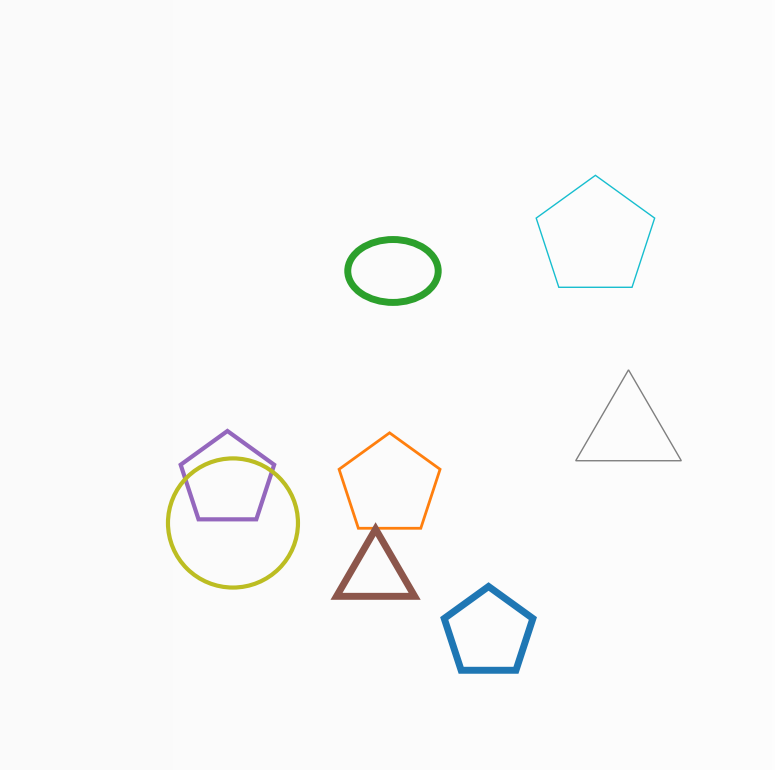[{"shape": "pentagon", "thickness": 2.5, "radius": 0.3, "center": [0.63, 0.178]}, {"shape": "pentagon", "thickness": 1, "radius": 0.34, "center": [0.503, 0.369]}, {"shape": "oval", "thickness": 2.5, "radius": 0.29, "center": [0.507, 0.648]}, {"shape": "pentagon", "thickness": 1.5, "radius": 0.32, "center": [0.293, 0.377]}, {"shape": "triangle", "thickness": 2.5, "radius": 0.29, "center": [0.485, 0.255]}, {"shape": "triangle", "thickness": 0.5, "radius": 0.39, "center": [0.811, 0.441]}, {"shape": "circle", "thickness": 1.5, "radius": 0.42, "center": [0.301, 0.321]}, {"shape": "pentagon", "thickness": 0.5, "radius": 0.4, "center": [0.768, 0.692]}]